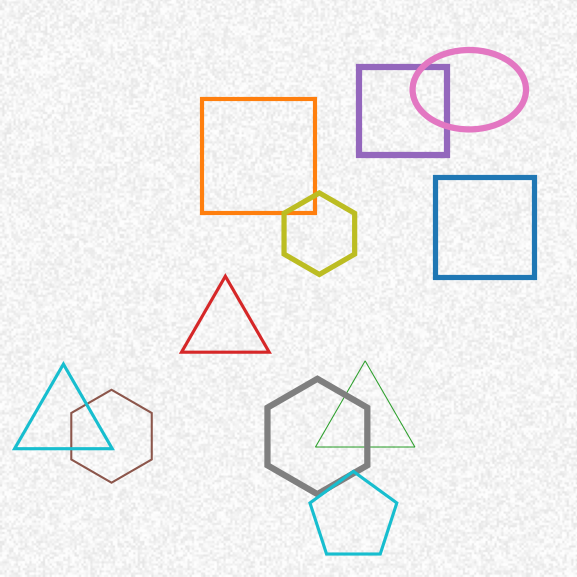[{"shape": "square", "thickness": 2.5, "radius": 0.43, "center": [0.839, 0.606]}, {"shape": "square", "thickness": 2, "radius": 0.49, "center": [0.447, 0.729]}, {"shape": "triangle", "thickness": 0.5, "radius": 0.5, "center": [0.632, 0.275]}, {"shape": "triangle", "thickness": 1.5, "radius": 0.44, "center": [0.39, 0.433]}, {"shape": "square", "thickness": 3, "radius": 0.38, "center": [0.698, 0.807]}, {"shape": "hexagon", "thickness": 1, "radius": 0.4, "center": [0.193, 0.244]}, {"shape": "oval", "thickness": 3, "radius": 0.49, "center": [0.813, 0.844]}, {"shape": "hexagon", "thickness": 3, "radius": 0.5, "center": [0.55, 0.243]}, {"shape": "hexagon", "thickness": 2.5, "radius": 0.35, "center": [0.553, 0.594]}, {"shape": "triangle", "thickness": 1.5, "radius": 0.49, "center": [0.11, 0.271]}, {"shape": "pentagon", "thickness": 1.5, "radius": 0.4, "center": [0.612, 0.104]}]